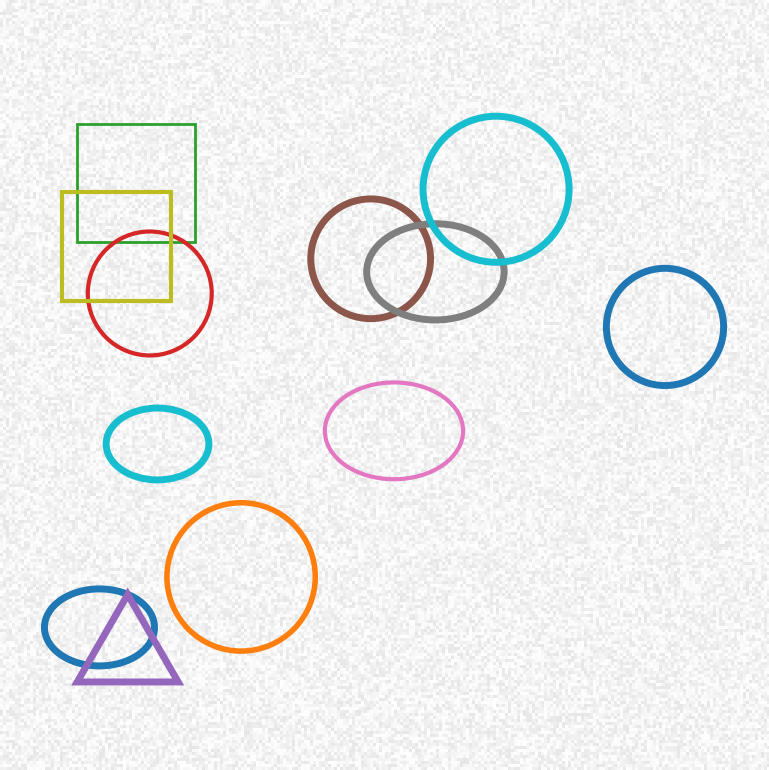[{"shape": "circle", "thickness": 2.5, "radius": 0.38, "center": [0.864, 0.575]}, {"shape": "oval", "thickness": 2.5, "radius": 0.36, "center": [0.129, 0.185]}, {"shape": "circle", "thickness": 2, "radius": 0.48, "center": [0.313, 0.251]}, {"shape": "square", "thickness": 1, "radius": 0.38, "center": [0.177, 0.763]}, {"shape": "circle", "thickness": 1.5, "radius": 0.4, "center": [0.195, 0.619]}, {"shape": "triangle", "thickness": 2.5, "radius": 0.38, "center": [0.166, 0.152]}, {"shape": "circle", "thickness": 2.5, "radius": 0.39, "center": [0.481, 0.664]}, {"shape": "oval", "thickness": 1.5, "radius": 0.45, "center": [0.512, 0.44]}, {"shape": "oval", "thickness": 2.5, "radius": 0.45, "center": [0.565, 0.647]}, {"shape": "square", "thickness": 1.5, "radius": 0.35, "center": [0.151, 0.68]}, {"shape": "circle", "thickness": 2.5, "radius": 0.47, "center": [0.644, 0.754]}, {"shape": "oval", "thickness": 2.5, "radius": 0.33, "center": [0.205, 0.423]}]